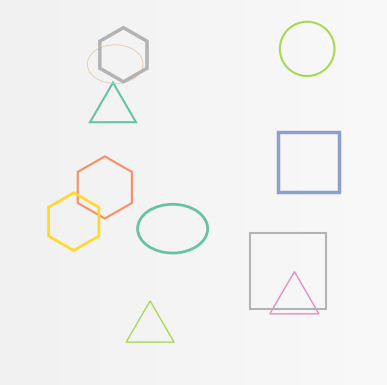[{"shape": "triangle", "thickness": 1.5, "radius": 0.34, "center": [0.292, 0.717]}, {"shape": "oval", "thickness": 2, "radius": 0.45, "center": [0.446, 0.406]}, {"shape": "hexagon", "thickness": 1.5, "radius": 0.4, "center": [0.27, 0.513]}, {"shape": "square", "thickness": 2.5, "radius": 0.39, "center": [0.796, 0.579]}, {"shape": "triangle", "thickness": 1, "radius": 0.37, "center": [0.76, 0.221]}, {"shape": "triangle", "thickness": 1, "radius": 0.36, "center": [0.387, 0.147]}, {"shape": "circle", "thickness": 1.5, "radius": 0.35, "center": [0.793, 0.873]}, {"shape": "hexagon", "thickness": 2, "radius": 0.37, "center": [0.19, 0.424]}, {"shape": "oval", "thickness": 0.5, "radius": 0.36, "center": [0.297, 0.833]}, {"shape": "square", "thickness": 1.5, "radius": 0.49, "center": [0.744, 0.296]}, {"shape": "hexagon", "thickness": 2.5, "radius": 0.35, "center": [0.319, 0.858]}]